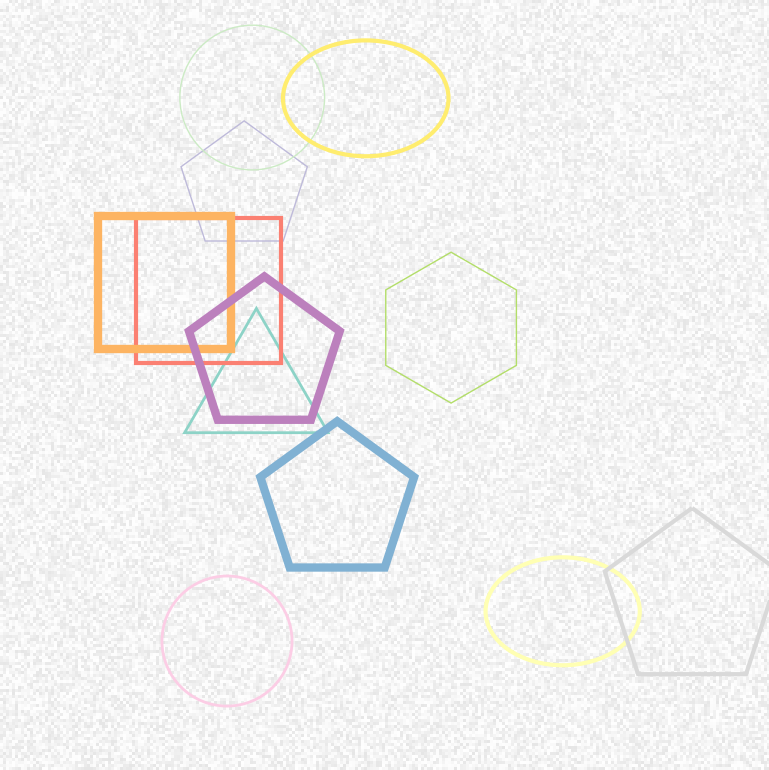[{"shape": "triangle", "thickness": 1, "radius": 0.54, "center": [0.333, 0.492]}, {"shape": "oval", "thickness": 1.5, "radius": 0.5, "center": [0.731, 0.206]}, {"shape": "pentagon", "thickness": 0.5, "radius": 0.43, "center": [0.317, 0.757]}, {"shape": "square", "thickness": 1.5, "radius": 0.47, "center": [0.271, 0.623]}, {"shape": "pentagon", "thickness": 3, "radius": 0.53, "center": [0.438, 0.348]}, {"shape": "square", "thickness": 3, "radius": 0.43, "center": [0.214, 0.634]}, {"shape": "hexagon", "thickness": 0.5, "radius": 0.49, "center": [0.586, 0.574]}, {"shape": "circle", "thickness": 1, "radius": 0.42, "center": [0.295, 0.167]}, {"shape": "pentagon", "thickness": 1.5, "radius": 0.6, "center": [0.899, 0.221]}, {"shape": "pentagon", "thickness": 3, "radius": 0.51, "center": [0.343, 0.538]}, {"shape": "circle", "thickness": 0.5, "radius": 0.47, "center": [0.328, 0.873]}, {"shape": "oval", "thickness": 1.5, "radius": 0.54, "center": [0.475, 0.872]}]